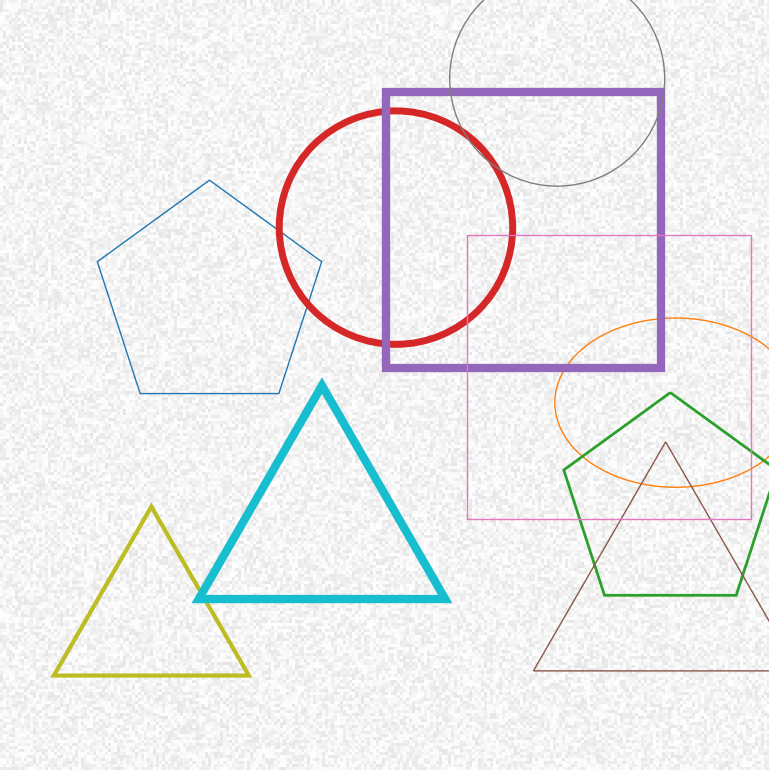[{"shape": "pentagon", "thickness": 0.5, "radius": 0.77, "center": [0.272, 0.613]}, {"shape": "oval", "thickness": 0.5, "radius": 0.79, "center": [0.878, 0.477]}, {"shape": "pentagon", "thickness": 1, "radius": 0.73, "center": [0.871, 0.345]}, {"shape": "circle", "thickness": 2.5, "radius": 0.76, "center": [0.514, 0.704]}, {"shape": "square", "thickness": 3, "radius": 0.89, "center": [0.68, 0.701]}, {"shape": "triangle", "thickness": 0.5, "radius": 0.99, "center": [0.864, 0.228]}, {"shape": "square", "thickness": 0.5, "radius": 0.92, "center": [0.791, 0.51]}, {"shape": "circle", "thickness": 0.5, "radius": 0.7, "center": [0.724, 0.898]}, {"shape": "triangle", "thickness": 1.5, "radius": 0.73, "center": [0.197, 0.196]}, {"shape": "triangle", "thickness": 3, "radius": 0.92, "center": [0.418, 0.314]}]